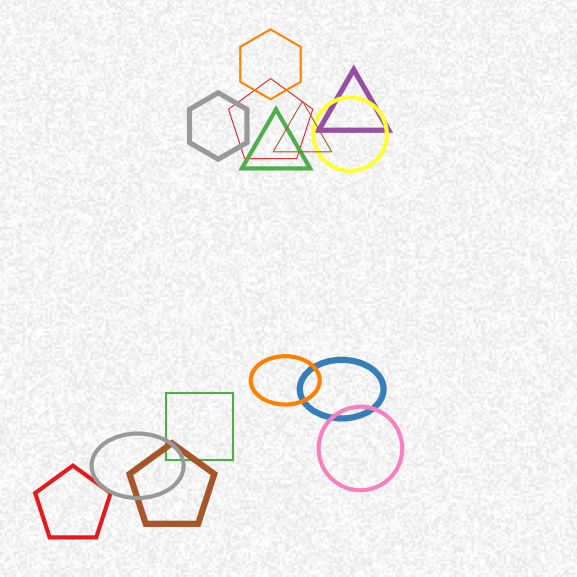[{"shape": "pentagon", "thickness": 0.5, "radius": 0.38, "center": [0.469, 0.786]}, {"shape": "pentagon", "thickness": 2, "radius": 0.34, "center": [0.126, 0.124]}, {"shape": "oval", "thickness": 3, "radius": 0.36, "center": [0.592, 0.325]}, {"shape": "square", "thickness": 1, "radius": 0.29, "center": [0.346, 0.261]}, {"shape": "triangle", "thickness": 2, "radius": 0.34, "center": [0.478, 0.742]}, {"shape": "triangle", "thickness": 2.5, "radius": 0.35, "center": [0.613, 0.809]}, {"shape": "hexagon", "thickness": 1, "radius": 0.3, "center": [0.468, 0.888]}, {"shape": "oval", "thickness": 2, "radius": 0.3, "center": [0.494, 0.341]}, {"shape": "circle", "thickness": 2, "radius": 0.32, "center": [0.606, 0.767]}, {"shape": "triangle", "thickness": 0.5, "radius": 0.29, "center": [0.524, 0.766]}, {"shape": "pentagon", "thickness": 3, "radius": 0.39, "center": [0.298, 0.155]}, {"shape": "circle", "thickness": 2, "radius": 0.36, "center": [0.624, 0.223]}, {"shape": "oval", "thickness": 2, "radius": 0.4, "center": [0.238, 0.193]}, {"shape": "hexagon", "thickness": 2.5, "radius": 0.29, "center": [0.378, 0.781]}]